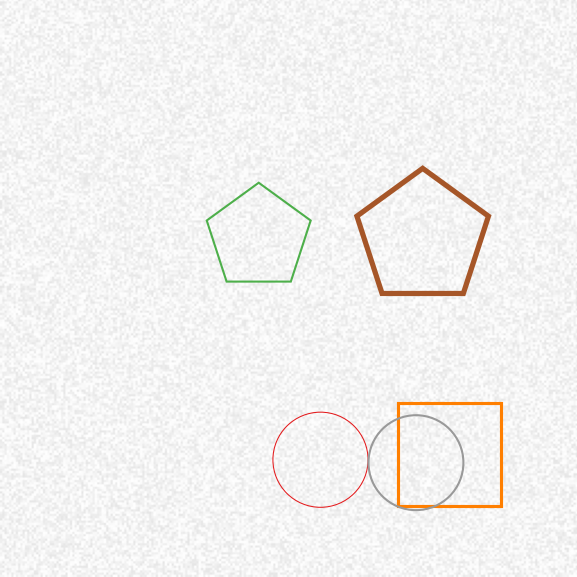[{"shape": "circle", "thickness": 0.5, "radius": 0.41, "center": [0.555, 0.203]}, {"shape": "pentagon", "thickness": 1, "radius": 0.47, "center": [0.448, 0.588]}, {"shape": "square", "thickness": 1.5, "radius": 0.45, "center": [0.778, 0.213]}, {"shape": "pentagon", "thickness": 2.5, "radius": 0.6, "center": [0.732, 0.588]}, {"shape": "circle", "thickness": 1, "radius": 0.41, "center": [0.72, 0.198]}]